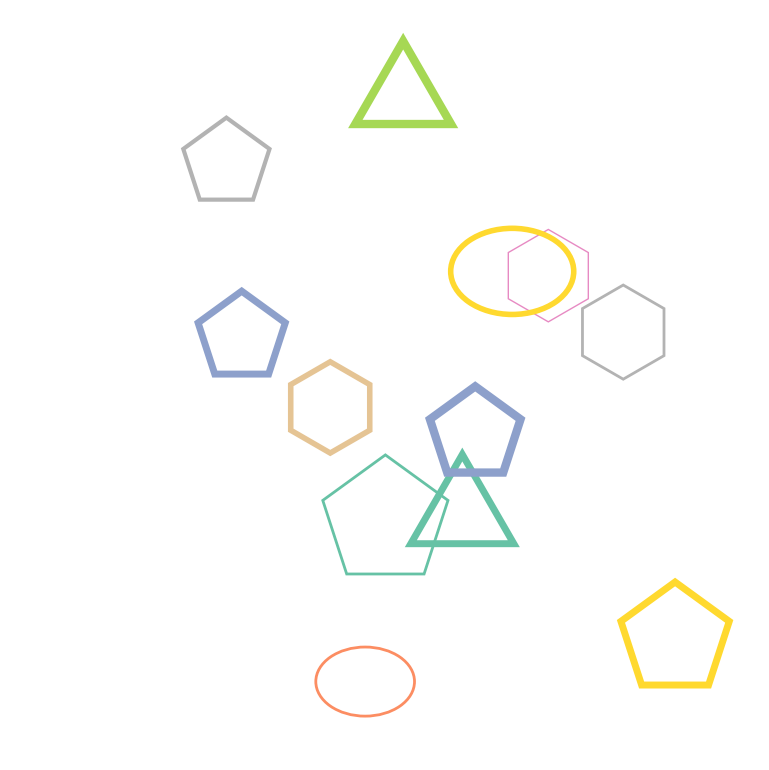[{"shape": "pentagon", "thickness": 1, "radius": 0.43, "center": [0.5, 0.324]}, {"shape": "triangle", "thickness": 2.5, "radius": 0.39, "center": [0.6, 0.333]}, {"shape": "oval", "thickness": 1, "radius": 0.32, "center": [0.474, 0.115]}, {"shape": "pentagon", "thickness": 2.5, "radius": 0.3, "center": [0.314, 0.562]}, {"shape": "pentagon", "thickness": 3, "radius": 0.31, "center": [0.617, 0.436]}, {"shape": "hexagon", "thickness": 0.5, "radius": 0.3, "center": [0.712, 0.642]}, {"shape": "triangle", "thickness": 3, "radius": 0.36, "center": [0.524, 0.875]}, {"shape": "oval", "thickness": 2, "radius": 0.4, "center": [0.665, 0.648]}, {"shape": "pentagon", "thickness": 2.5, "radius": 0.37, "center": [0.877, 0.17]}, {"shape": "hexagon", "thickness": 2, "radius": 0.3, "center": [0.429, 0.471]}, {"shape": "pentagon", "thickness": 1.5, "radius": 0.29, "center": [0.294, 0.788]}, {"shape": "hexagon", "thickness": 1, "radius": 0.31, "center": [0.809, 0.569]}]